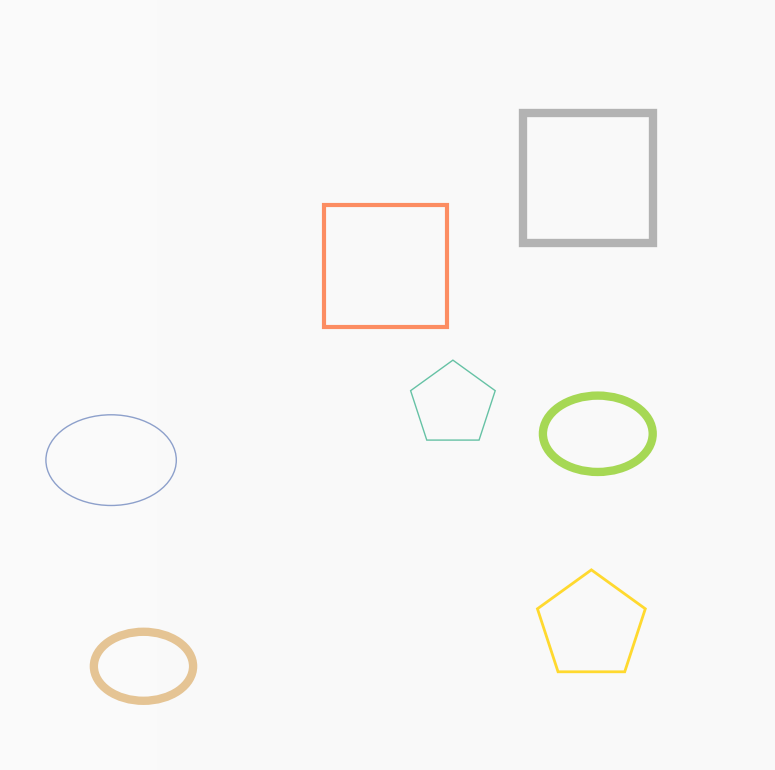[{"shape": "pentagon", "thickness": 0.5, "radius": 0.29, "center": [0.584, 0.475]}, {"shape": "square", "thickness": 1.5, "radius": 0.4, "center": [0.498, 0.654]}, {"shape": "oval", "thickness": 0.5, "radius": 0.42, "center": [0.143, 0.402]}, {"shape": "oval", "thickness": 3, "radius": 0.35, "center": [0.771, 0.437]}, {"shape": "pentagon", "thickness": 1, "radius": 0.37, "center": [0.763, 0.187]}, {"shape": "oval", "thickness": 3, "radius": 0.32, "center": [0.185, 0.135]}, {"shape": "square", "thickness": 3, "radius": 0.42, "center": [0.759, 0.769]}]